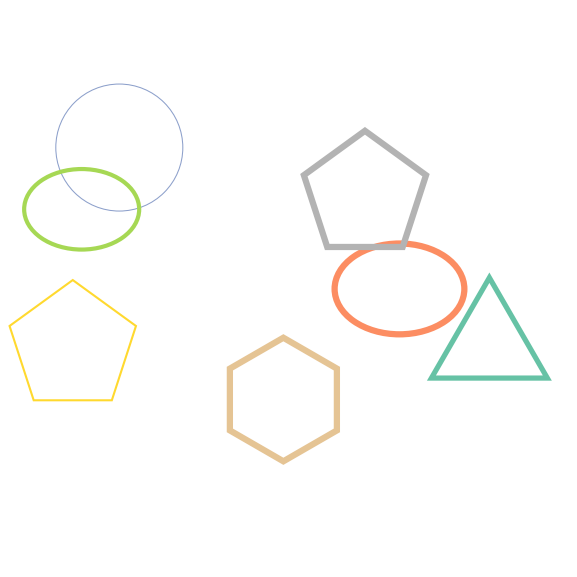[{"shape": "triangle", "thickness": 2.5, "radius": 0.58, "center": [0.847, 0.402]}, {"shape": "oval", "thickness": 3, "radius": 0.56, "center": [0.692, 0.499]}, {"shape": "circle", "thickness": 0.5, "radius": 0.55, "center": [0.207, 0.744]}, {"shape": "oval", "thickness": 2, "radius": 0.5, "center": [0.141, 0.637]}, {"shape": "pentagon", "thickness": 1, "radius": 0.58, "center": [0.126, 0.399]}, {"shape": "hexagon", "thickness": 3, "radius": 0.53, "center": [0.491, 0.307]}, {"shape": "pentagon", "thickness": 3, "radius": 0.56, "center": [0.632, 0.661]}]